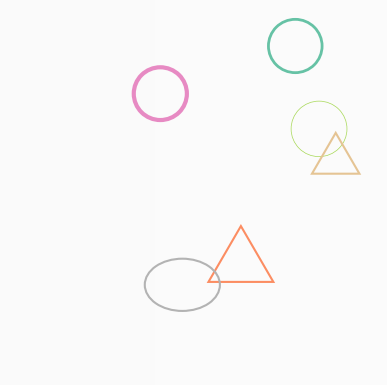[{"shape": "circle", "thickness": 2, "radius": 0.35, "center": [0.762, 0.881]}, {"shape": "triangle", "thickness": 1.5, "radius": 0.48, "center": [0.622, 0.316]}, {"shape": "circle", "thickness": 3, "radius": 0.34, "center": [0.414, 0.757]}, {"shape": "circle", "thickness": 0.5, "radius": 0.36, "center": [0.823, 0.665]}, {"shape": "triangle", "thickness": 1.5, "radius": 0.35, "center": [0.866, 0.584]}, {"shape": "oval", "thickness": 1.5, "radius": 0.48, "center": [0.471, 0.26]}]